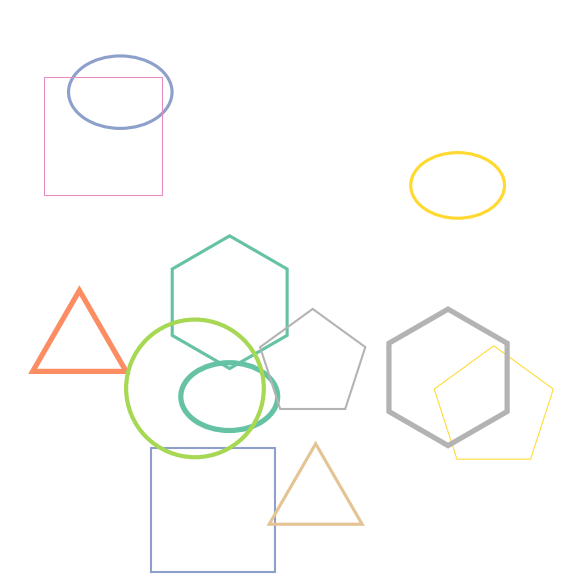[{"shape": "hexagon", "thickness": 1.5, "radius": 0.57, "center": [0.398, 0.476]}, {"shape": "oval", "thickness": 2.5, "radius": 0.42, "center": [0.397, 0.312]}, {"shape": "triangle", "thickness": 2.5, "radius": 0.47, "center": [0.137, 0.403]}, {"shape": "square", "thickness": 1, "radius": 0.54, "center": [0.368, 0.116]}, {"shape": "oval", "thickness": 1.5, "radius": 0.45, "center": [0.208, 0.84]}, {"shape": "square", "thickness": 0.5, "radius": 0.51, "center": [0.178, 0.764]}, {"shape": "circle", "thickness": 2, "radius": 0.6, "center": [0.338, 0.327]}, {"shape": "oval", "thickness": 1.5, "radius": 0.41, "center": [0.792, 0.678]}, {"shape": "pentagon", "thickness": 0.5, "radius": 0.54, "center": [0.855, 0.292]}, {"shape": "triangle", "thickness": 1.5, "radius": 0.46, "center": [0.547, 0.138]}, {"shape": "pentagon", "thickness": 1, "radius": 0.48, "center": [0.541, 0.368]}, {"shape": "hexagon", "thickness": 2.5, "radius": 0.59, "center": [0.776, 0.346]}]